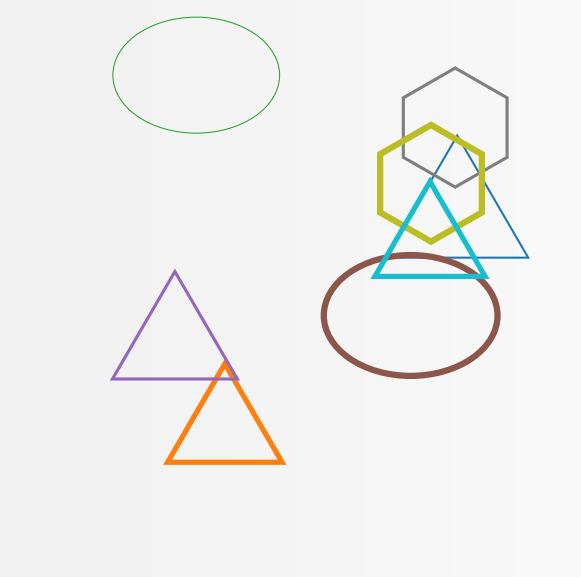[{"shape": "triangle", "thickness": 1, "radius": 0.7, "center": [0.787, 0.623]}, {"shape": "triangle", "thickness": 2.5, "radius": 0.57, "center": [0.387, 0.256]}, {"shape": "oval", "thickness": 0.5, "radius": 0.72, "center": [0.338, 0.869]}, {"shape": "triangle", "thickness": 1.5, "radius": 0.62, "center": [0.301, 0.405]}, {"shape": "oval", "thickness": 3, "radius": 0.75, "center": [0.707, 0.453]}, {"shape": "hexagon", "thickness": 1.5, "radius": 0.52, "center": [0.783, 0.778]}, {"shape": "hexagon", "thickness": 3, "radius": 0.5, "center": [0.741, 0.682]}, {"shape": "triangle", "thickness": 2.5, "radius": 0.55, "center": [0.74, 0.575]}]